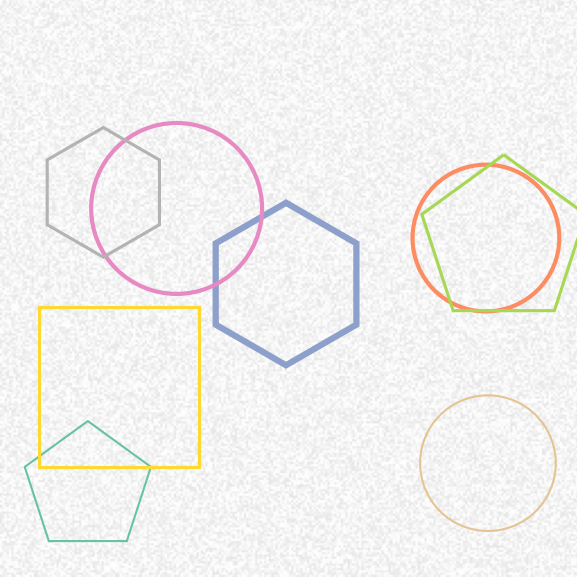[{"shape": "pentagon", "thickness": 1, "radius": 0.57, "center": [0.152, 0.155]}, {"shape": "circle", "thickness": 2, "radius": 0.64, "center": [0.841, 0.587]}, {"shape": "hexagon", "thickness": 3, "radius": 0.7, "center": [0.495, 0.507]}, {"shape": "circle", "thickness": 2, "radius": 0.74, "center": [0.306, 0.638]}, {"shape": "pentagon", "thickness": 1.5, "radius": 0.75, "center": [0.872, 0.582]}, {"shape": "square", "thickness": 1.5, "radius": 0.69, "center": [0.206, 0.329]}, {"shape": "circle", "thickness": 1, "radius": 0.59, "center": [0.845, 0.197]}, {"shape": "hexagon", "thickness": 1.5, "radius": 0.56, "center": [0.179, 0.666]}]